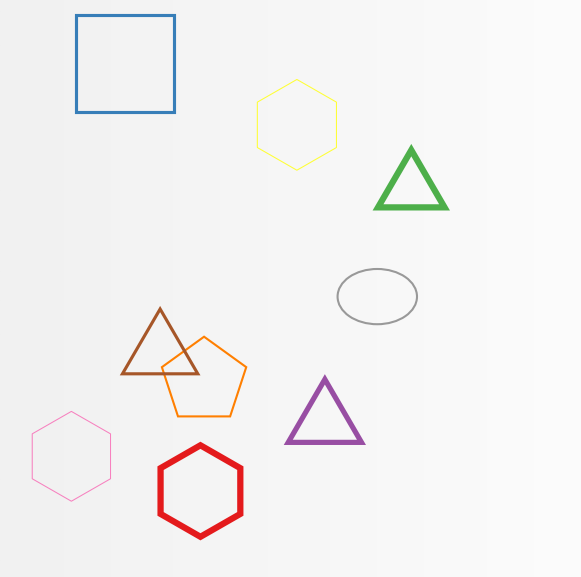[{"shape": "hexagon", "thickness": 3, "radius": 0.4, "center": [0.345, 0.149]}, {"shape": "square", "thickness": 1.5, "radius": 0.42, "center": [0.215, 0.889]}, {"shape": "triangle", "thickness": 3, "radius": 0.33, "center": [0.708, 0.673]}, {"shape": "triangle", "thickness": 2.5, "radius": 0.36, "center": [0.559, 0.269]}, {"shape": "pentagon", "thickness": 1, "radius": 0.38, "center": [0.351, 0.34]}, {"shape": "hexagon", "thickness": 0.5, "radius": 0.39, "center": [0.511, 0.783]}, {"shape": "triangle", "thickness": 1.5, "radius": 0.37, "center": [0.275, 0.389]}, {"shape": "hexagon", "thickness": 0.5, "radius": 0.39, "center": [0.123, 0.209]}, {"shape": "oval", "thickness": 1, "radius": 0.34, "center": [0.649, 0.486]}]